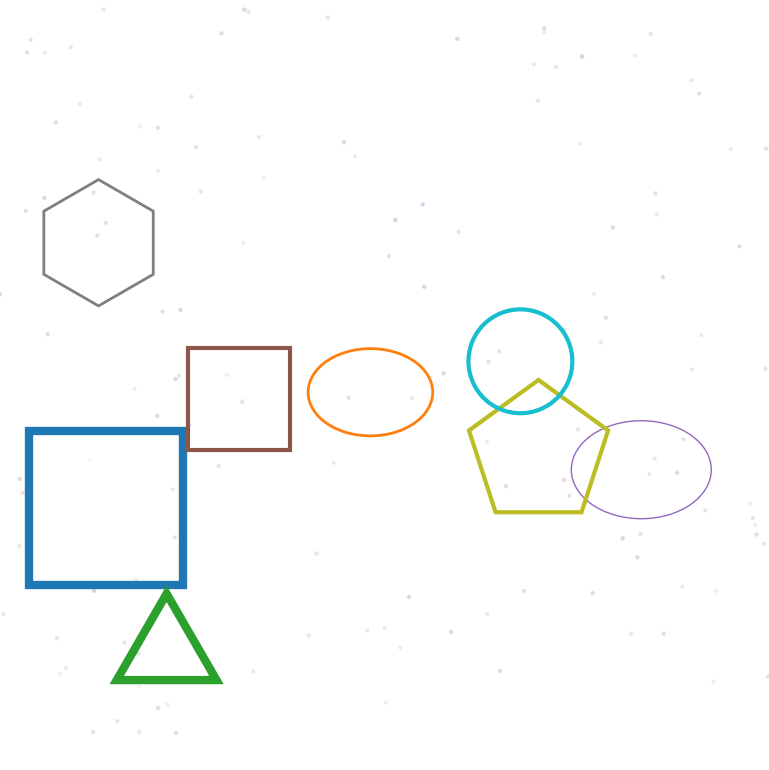[{"shape": "square", "thickness": 3, "radius": 0.5, "center": [0.138, 0.34]}, {"shape": "oval", "thickness": 1, "radius": 0.4, "center": [0.481, 0.491]}, {"shape": "triangle", "thickness": 3, "radius": 0.37, "center": [0.216, 0.154]}, {"shape": "oval", "thickness": 0.5, "radius": 0.45, "center": [0.833, 0.39]}, {"shape": "square", "thickness": 1.5, "radius": 0.33, "center": [0.31, 0.482]}, {"shape": "hexagon", "thickness": 1, "radius": 0.41, "center": [0.128, 0.685]}, {"shape": "pentagon", "thickness": 1.5, "radius": 0.47, "center": [0.699, 0.412]}, {"shape": "circle", "thickness": 1.5, "radius": 0.34, "center": [0.676, 0.531]}]